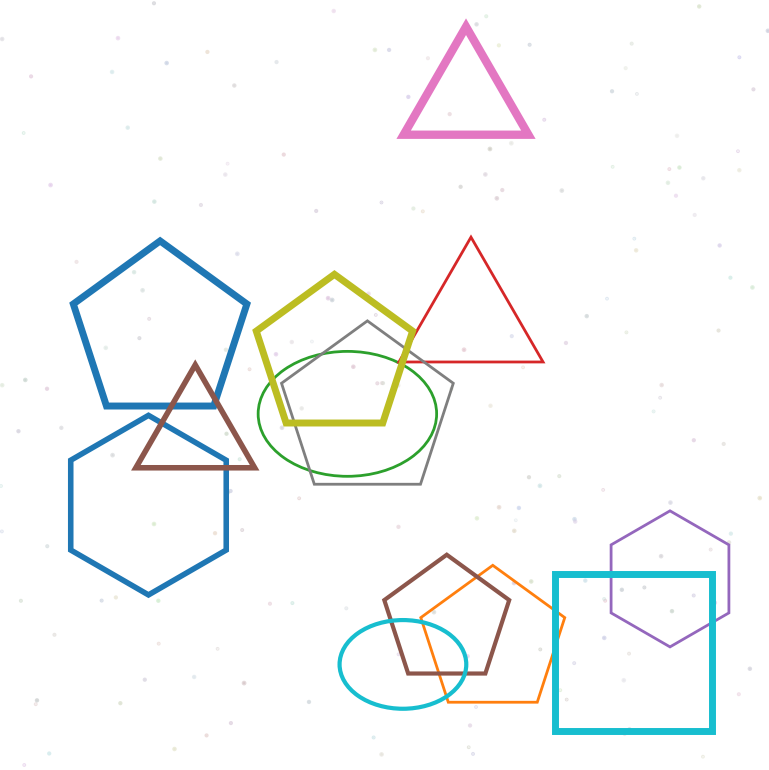[{"shape": "hexagon", "thickness": 2, "radius": 0.58, "center": [0.193, 0.344]}, {"shape": "pentagon", "thickness": 2.5, "radius": 0.59, "center": [0.208, 0.569]}, {"shape": "pentagon", "thickness": 1, "radius": 0.49, "center": [0.64, 0.168]}, {"shape": "oval", "thickness": 1, "radius": 0.58, "center": [0.451, 0.463]}, {"shape": "triangle", "thickness": 1, "radius": 0.54, "center": [0.612, 0.584]}, {"shape": "hexagon", "thickness": 1, "radius": 0.44, "center": [0.87, 0.248]}, {"shape": "pentagon", "thickness": 1.5, "radius": 0.43, "center": [0.58, 0.194]}, {"shape": "triangle", "thickness": 2, "radius": 0.45, "center": [0.254, 0.437]}, {"shape": "triangle", "thickness": 3, "radius": 0.47, "center": [0.605, 0.872]}, {"shape": "pentagon", "thickness": 1, "radius": 0.59, "center": [0.477, 0.466]}, {"shape": "pentagon", "thickness": 2.5, "radius": 0.53, "center": [0.434, 0.537]}, {"shape": "square", "thickness": 2.5, "radius": 0.51, "center": [0.823, 0.152]}, {"shape": "oval", "thickness": 1.5, "radius": 0.41, "center": [0.523, 0.137]}]